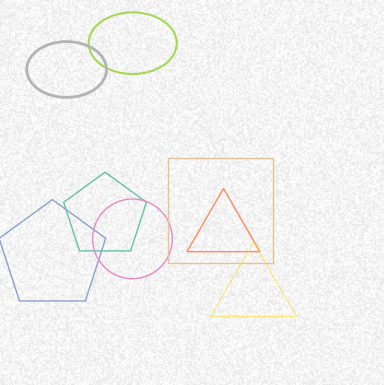[{"shape": "pentagon", "thickness": 1, "radius": 0.57, "center": [0.273, 0.44]}, {"shape": "triangle", "thickness": 1, "radius": 0.55, "center": [0.58, 0.401]}, {"shape": "pentagon", "thickness": 1, "radius": 0.73, "center": [0.136, 0.336]}, {"shape": "circle", "thickness": 1, "radius": 0.52, "center": [0.344, 0.38]}, {"shape": "oval", "thickness": 1.5, "radius": 0.57, "center": [0.345, 0.888]}, {"shape": "triangle", "thickness": 0.5, "radius": 0.65, "center": [0.659, 0.242]}, {"shape": "square", "thickness": 1, "radius": 0.68, "center": [0.573, 0.454]}, {"shape": "oval", "thickness": 2, "radius": 0.52, "center": [0.173, 0.82]}]